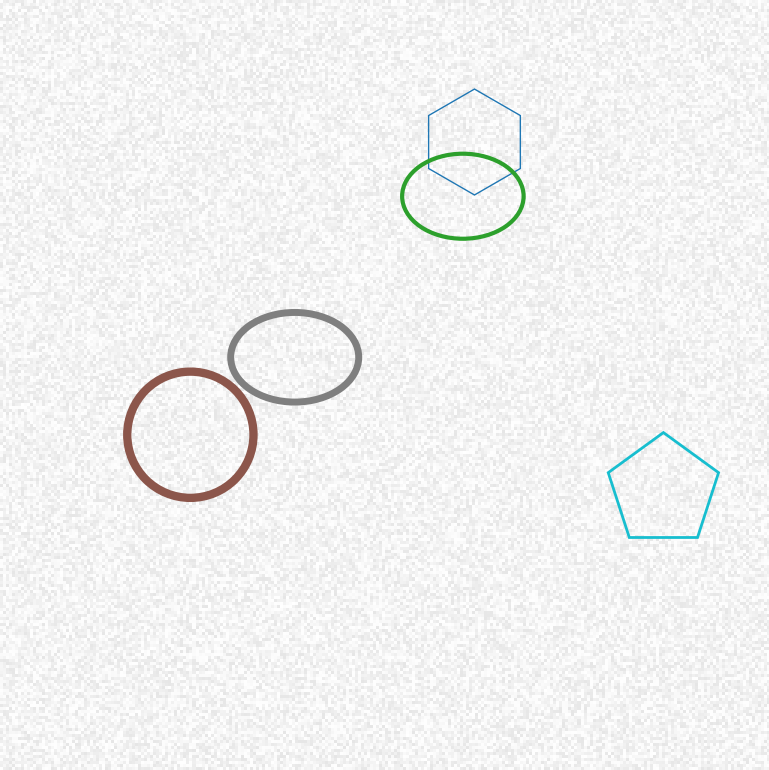[{"shape": "hexagon", "thickness": 0.5, "radius": 0.34, "center": [0.616, 0.816]}, {"shape": "oval", "thickness": 1.5, "radius": 0.39, "center": [0.601, 0.745]}, {"shape": "circle", "thickness": 3, "radius": 0.41, "center": [0.247, 0.435]}, {"shape": "oval", "thickness": 2.5, "radius": 0.42, "center": [0.383, 0.536]}, {"shape": "pentagon", "thickness": 1, "radius": 0.38, "center": [0.862, 0.363]}]